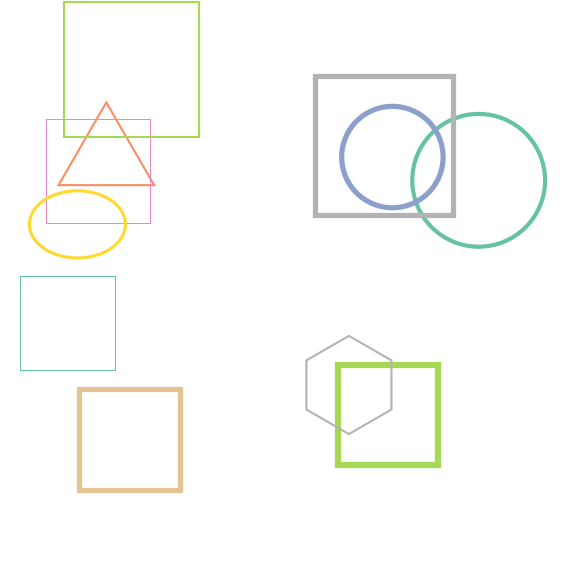[{"shape": "circle", "thickness": 2, "radius": 0.57, "center": [0.829, 0.687]}, {"shape": "square", "thickness": 0.5, "radius": 0.41, "center": [0.117, 0.44]}, {"shape": "triangle", "thickness": 1, "radius": 0.48, "center": [0.184, 0.726]}, {"shape": "circle", "thickness": 2.5, "radius": 0.44, "center": [0.679, 0.727]}, {"shape": "square", "thickness": 0.5, "radius": 0.45, "center": [0.17, 0.704]}, {"shape": "square", "thickness": 1, "radius": 0.59, "center": [0.228, 0.878]}, {"shape": "square", "thickness": 3, "radius": 0.43, "center": [0.672, 0.281]}, {"shape": "oval", "thickness": 1.5, "radius": 0.42, "center": [0.134, 0.611]}, {"shape": "square", "thickness": 2.5, "radius": 0.44, "center": [0.225, 0.238]}, {"shape": "hexagon", "thickness": 1, "radius": 0.43, "center": [0.604, 0.333]}, {"shape": "square", "thickness": 2.5, "radius": 0.6, "center": [0.665, 0.747]}]